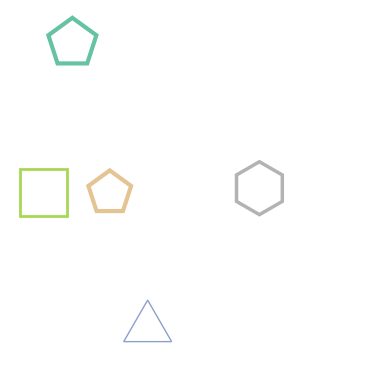[{"shape": "pentagon", "thickness": 3, "radius": 0.33, "center": [0.188, 0.888]}, {"shape": "triangle", "thickness": 1, "radius": 0.36, "center": [0.384, 0.149]}, {"shape": "square", "thickness": 2, "radius": 0.3, "center": [0.114, 0.5]}, {"shape": "pentagon", "thickness": 3, "radius": 0.29, "center": [0.285, 0.499]}, {"shape": "hexagon", "thickness": 2.5, "radius": 0.34, "center": [0.674, 0.511]}]